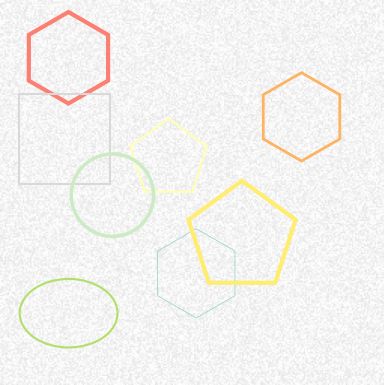[{"shape": "hexagon", "thickness": 0.5, "radius": 0.58, "center": [0.51, 0.29]}, {"shape": "pentagon", "thickness": 1.5, "radius": 0.52, "center": [0.438, 0.587]}, {"shape": "hexagon", "thickness": 3, "radius": 0.59, "center": [0.178, 0.85]}, {"shape": "hexagon", "thickness": 2, "radius": 0.57, "center": [0.783, 0.697]}, {"shape": "oval", "thickness": 1.5, "radius": 0.64, "center": [0.178, 0.186]}, {"shape": "square", "thickness": 1.5, "radius": 0.59, "center": [0.167, 0.639]}, {"shape": "circle", "thickness": 2.5, "radius": 0.54, "center": [0.292, 0.493]}, {"shape": "pentagon", "thickness": 3, "radius": 0.73, "center": [0.629, 0.384]}]